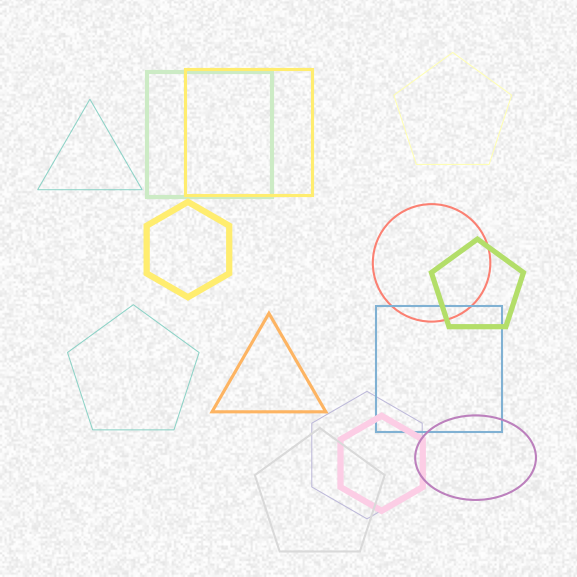[{"shape": "triangle", "thickness": 0.5, "radius": 0.52, "center": [0.156, 0.723]}, {"shape": "pentagon", "thickness": 0.5, "radius": 0.6, "center": [0.231, 0.352]}, {"shape": "pentagon", "thickness": 0.5, "radius": 0.54, "center": [0.784, 0.801]}, {"shape": "hexagon", "thickness": 0.5, "radius": 0.55, "center": [0.635, 0.211]}, {"shape": "circle", "thickness": 1, "radius": 0.51, "center": [0.747, 0.544]}, {"shape": "square", "thickness": 1, "radius": 0.55, "center": [0.76, 0.361]}, {"shape": "triangle", "thickness": 1.5, "radius": 0.57, "center": [0.466, 0.343]}, {"shape": "pentagon", "thickness": 2.5, "radius": 0.42, "center": [0.827, 0.501]}, {"shape": "hexagon", "thickness": 3, "radius": 0.41, "center": [0.661, 0.197]}, {"shape": "pentagon", "thickness": 1, "radius": 0.59, "center": [0.554, 0.14]}, {"shape": "oval", "thickness": 1, "radius": 0.52, "center": [0.823, 0.207]}, {"shape": "square", "thickness": 2, "radius": 0.54, "center": [0.362, 0.766]}, {"shape": "square", "thickness": 1.5, "radius": 0.55, "center": [0.43, 0.771]}, {"shape": "hexagon", "thickness": 3, "radius": 0.41, "center": [0.325, 0.567]}]